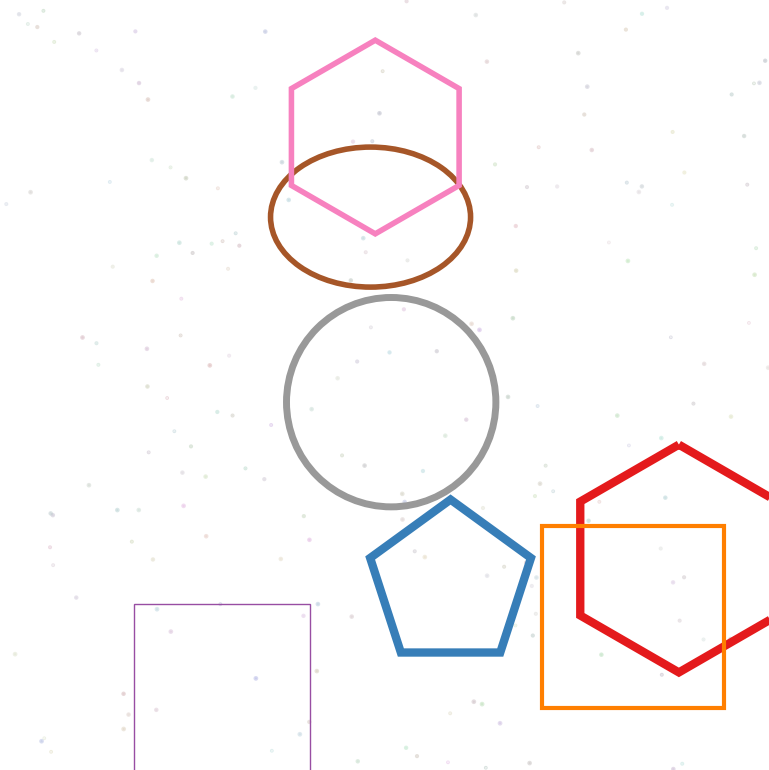[{"shape": "hexagon", "thickness": 3, "radius": 0.74, "center": [0.882, 0.275]}, {"shape": "pentagon", "thickness": 3, "radius": 0.55, "center": [0.585, 0.241]}, {"shape": "square", "thickness": 0.5, "radius": 0.57, "center": [0.288, 0.101]}, {"shape": "square", "thickness": 1.5, "radius": 0.59, "center": [0.822, 0.198]}, {"shape": "oval", "thickness": 2, "radius": 0.65, "center": [0.481, 0.718]}, {"shape": "hexagon", "thickness": 2, "radius": 0.63, "center": [0.487, 0.822]}, {"shape": "circle", "thickness": 2.5, "radius": 0.68, "center": [0.508, 0.478]}]